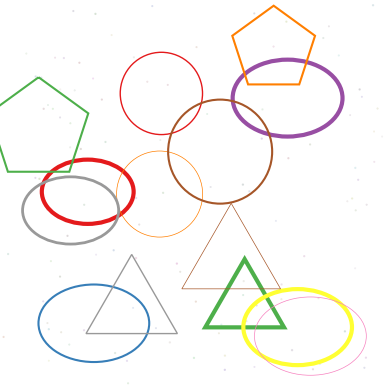[{"shape": "circle", "thickness": 1, "radius": 0.53, "center": [0.419, 0.757]}, {"shape": "oval", "thickness": 3, "radius": 0.6, "center": [0.228, 0.502]}, {"shape": "oval", "thickness": 1.5, "radius": 0.72, "center": [0.244, 0.16]}, {"shape": "triangle", "thickness": 3, "radius": 0.59, "center": [0.635, 0.209]}, {"shape": "pentagon", "thickness": 1.5, "radius": 0.68, "center": [0.1, 0.664]}, {"shape": "oval", "thickness": 3, "radius": 0.71, "center": [0.747, 0.745]}, {"shape": "circle", "thickness": 0.5, "radius": 0.56, "center": [0.415, 0.496]}, {"shape": "pentagon", "thickness": 1.5, "radius": 0.57, "center": [0.711, 0.872]}, {"shape": "oval", "thickness": 3, "radius": 0.71, "center": [0.773, 0.15]}, {"shape": "circle", "thickness": 1.5, "radius": 0.68, "center": [0.572, 0.606]}, {"shape": "triangle", "thickness": 0.5, "radius": 0.74, "center": [0.601, 0.324]}, {"shape": "oval", "thickness": 0.5, "radius": 0.73, "center": [0.806, 0.127]}, {"shape": "triangle", "thickness": 1, "radius": 0.69, "center": [0.342, 0.202]}, {"shape": "oval", "thickness": 2, "radius": 0.62, "center": [0.183, 0.453]}]